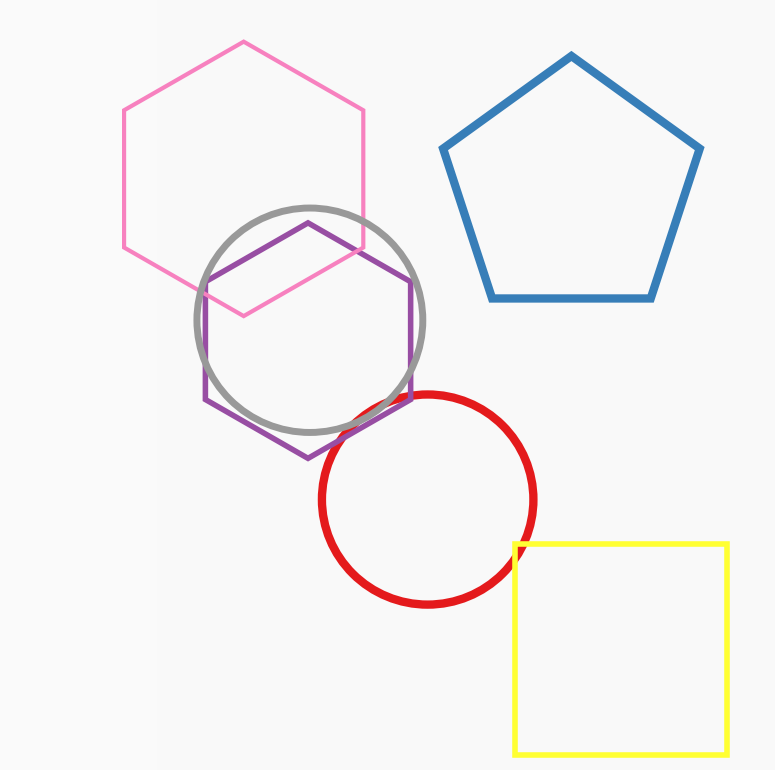[{"shape": "circle", "thickness": 3, "radius": 0.68, "center": [0.552, 0.351]}, {"shape": "pentagon", "thickness": 3, "radius": 0.87, "center": [0.737, 0.753]}, {"shape": "hexagon", "thickness": 2, "radius": 0.76, "center": [0.397, 0.558]}, {"shape": "square", "thickness": 2, "radius": 0.68, "center": [0.801, 0.157]}, {"shape": "hexagon", "thickness": 1.5, "radius": 0.89, "center": [0.314, 0.768]}, {"shape": "circle", "thickness": 2.5, "radius": 0.73, "center": [0.4, 0.584]}]